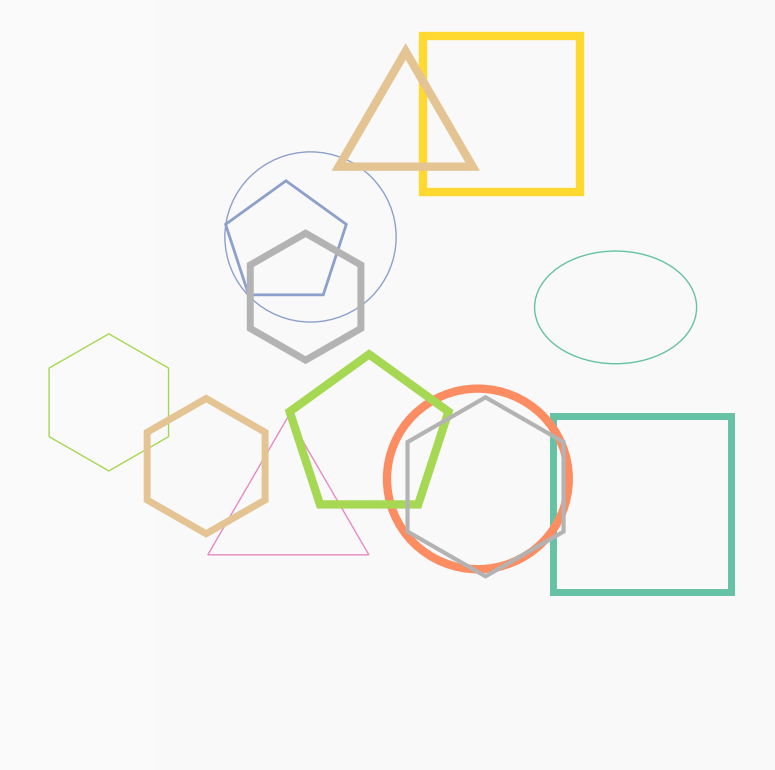[{"shape": "oval", "thickness": 0.5, "radius": 0.52, "center": [0.794, 0.601]}, {"shape": "square", "thickness": 2.5, "radius": 0.57, "center": [0.828, 0.345]}, {"shape": "circle", "thickness": 3, "radius": 0.59, "center": [0.617, 0.378]}, {"shape": "pentagon", "thickness": 1, "radius": 0.41, "center": [0.369, 0.683]}, {"shape": "circle", "thickness": 0.5, "radius": 0.55, "center": [0.401, 0.692]}, {"shape": "triangle", "thickness": 0.5, "radius": 0.6, "center": [0.372, 0.339]}, {"shape": "pentagon", "thickness": 3, "radius": 0.54, "center": [0.476, 0.432]}, {"shape": "hexagon", "thickness": 0.5, "radius": 0.45, "center": [0.14, 0.477]}, {"shape": "square", "thickness": 3, "radius": 0.51, "center": [0.647, 0.851]}, {"shape": "hexagon", "thickness": 2.5, "radius": 0.44, "center": [0.266, 0.395]}, {"shape": "triangle", "thickness": 3, "radius": 0.5, "center": [0.523, 0.833]}, {"shape": "hexagon", "thickness": 2.5, "radius": 0.41, "center": [0.394, 0.615]}, {"shape": "hexagon", "thickness": 1.5, "radius": 0.58, "center": [0.627, 0.368]}]